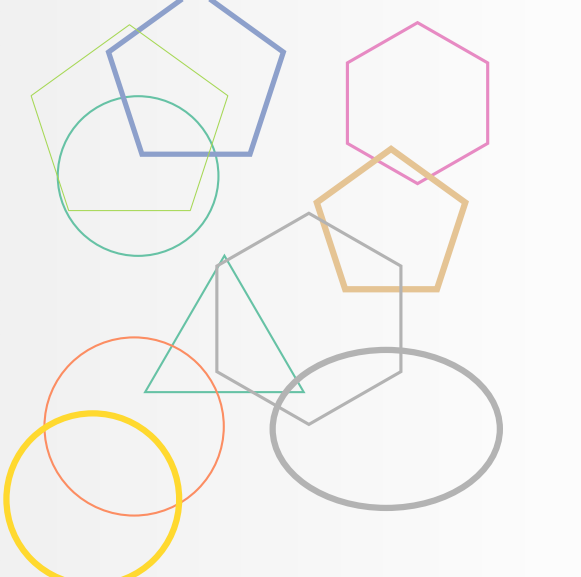[{"shape": "triangle", "thickness": 1, "radius": 0.79, "center": [0.386, 0.399]}, {"shape": "circle", "thickness": 1, "radius": 0.69, "center": [0.238, 0.694]}, {"shape": "circle", "thickness": 1, "radius": 0.77, "center": [0.231, 0.261]}, {"shape": "pentagon", "thickness": 2.5, "radius": 0.79, "center": [0.337, 0.86]}, {"shape": "hexagon", "thickness": 1.5, "radius": 0.7, "center": [0.718, 0.821]}, {"shape": "pentagon", "thickness": 0.5, "radius": 0.89, "center": [0.223, 0.778]}, {"shape": "circle", "thickness": 3, "radius": 0.74, "center": [0.16, 0.135]}, {"shape": "pentagon", "thickness": 3, "radius": 0.67, "center": [0.673, 0.607]}, {"shape": "oval", "thickness": 3, "radius": 0.98, "center": [0.665, 0.256]}, {"shape": "hexagon", "thickness": 1.5, "radius": 0.91, "center": [0.531, 0.447]}]